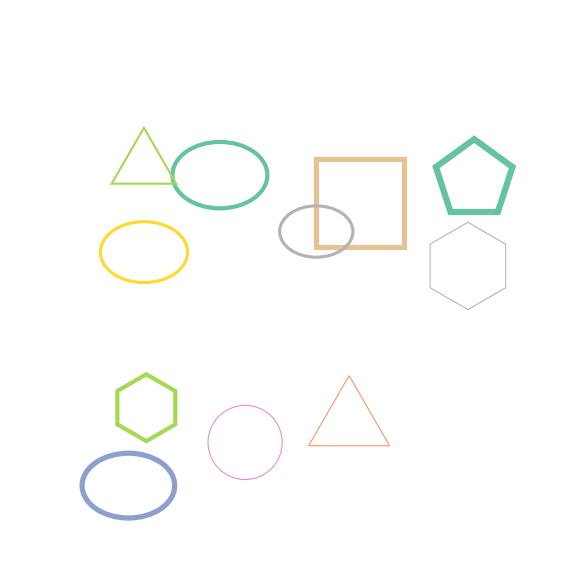[{"shape": "oval", "thickness": 2, "radius": 0.41, "center": [0.381, 0.696]}, {"shape": "pentagon", "thickness": 3, "radius": 0.35, "center": [0.821, 0.688]}, {"shape": "triangle", "thickness": 0.5, "radius": 0.4, "center": [0.605, 0.268]}, {"shape": "oval", "thickness": 2.5, "radius": 0.4, "center": [0.222, 0.158]}, {"shape": "circle", "thickness": 0.5, "radius": 0.32, "center": [0.424, 0.233]}, {"shape": "triangle", "thickness": 1, "radius": 0.32, "center": [0.249, 0.713]}, {"shape": "hexagon", "thickness": 2, "radius": 0.29, "center": [0.253, 0.293]}, {"shape": "oval", "thickness": 1.5, "radius": 0.38, "center": [0.249, 0.563]}, {"shape": "square", "thickness": 2.5, "radius": 0.38, "center": [0.623, 0.648]}, {"shape": "oval", "thickness": 1.5, "radius": 0.32, "center": [0.548, 0.598]}, {"shape": "hexagon", "thickness": 0.5, "radius": 0.38, "center": [0.81, 0.539]}]